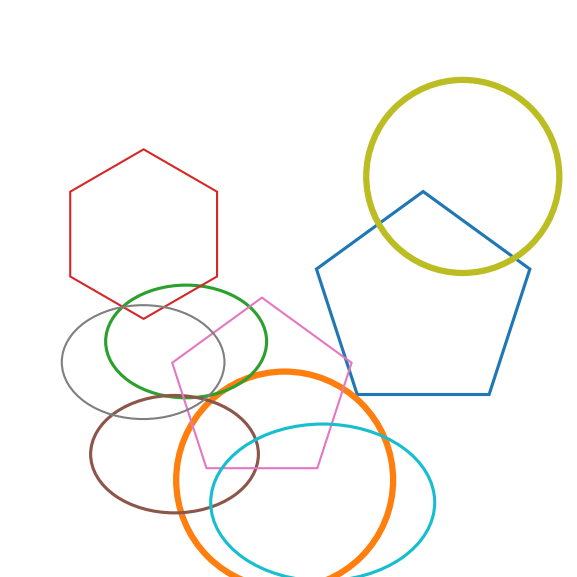[{"shape": "pentagon", "thickness": 1.5, "radius": 0.97, "center": [0.733, 0.473]}, {"shape": "circle", "thickness": 3, "radius": 0.94, "center": [0.493, 0.168]}, {"shape": "oval", "thickness": 1.5, "radius": 0.7, "center": [0.322, 0.408]}, {"shape": "hexagon", "thickness": 1, "radius": 0.73, "center": [0.249, 0.594]}, {"shape": "oval", "thickness": 1.5, "radius": 0.73, "center": [0.302, 0.213]}, {"shape": "pentagon", "thickness": 1, "radius": 0.82, "center": [0.454, 0.32]}, {"shape": "oval", "thickness": 1, "radius": 0.7, "center": [0.248, 0.372]}, {"shape": "circle", "thickness": 3, "radius": 0.84, "center": [0.801, 0.694]}, {"shape": "oval", "thickness": 1.5, "radius": 0.97, "center": [0.559, 0.129]}]